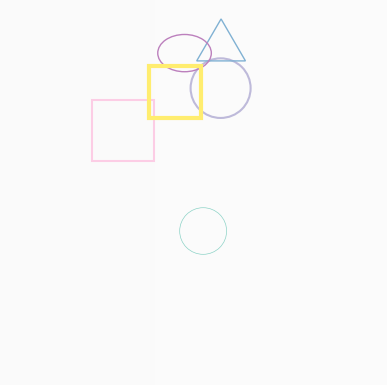[{"shape": "circle", "thickness": 0.5, "radius": 0.3, "center": [0.524, 0.4]}, {"shape": "circle", "thickness": 1.5, "radius": 0.39, "center": [0.569, 0.771]}, {"shape": "triangle", "thickness": 1, "radius": 0.36, "center": [0.57, 0.878]}, {"shape": "square", "thickness": 1.5, "radius": 0.4, "center": [0.317, 0.662]}, {"shape": "oval", "thickness": 1, "radius": 0.35, "center": [0.476, 0.862]}, {"shape": "square", "thickness": 3, "radius": 0.34, "center": [0.452, 0.762]}]